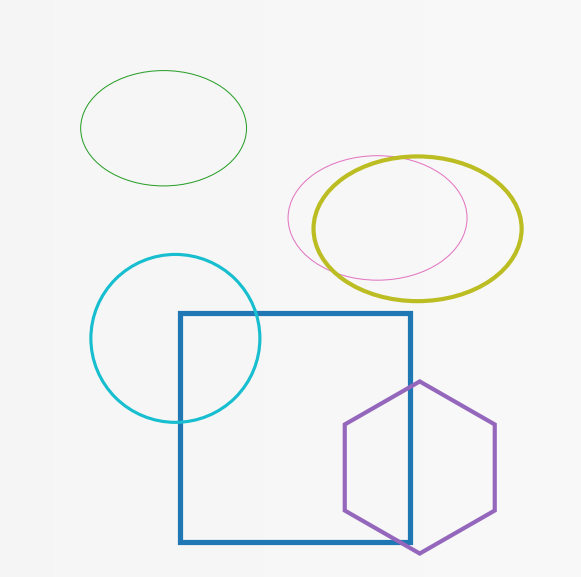[{"shape": "square", "thickness": 2.5, "radius": 0.99, "center": [0.507, 0.259]}, {"shape": "oval", "thickness": 0.5, "radius": 0.71, "center": [0.281, 0.777]}, {"shape": "hexagon", "thickness": 2, "radius": 0.74, "center": [0.722, 0.19]}, {"shape": "oval", "thickness": 0.5, "radius": 0.77, "center": [0.65, 0.622]}, {"shape": "oval", "thickness": 2, "radius": 0.9, "center": [0.718, 0.603]}, {"shape": "circle", "thickness": 1.5, "radius": 0.73, "center": [0.302, 0.413]}]